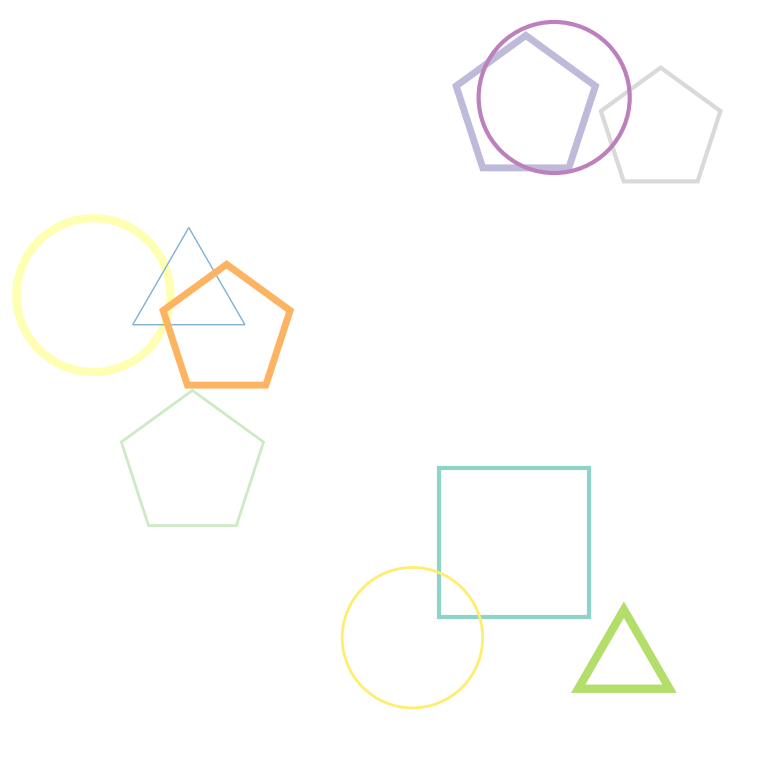[{"shape": "square", "thickness": 1.5, "radius": 0.48, "center": [0.667, 0.295]}, {"shape": "circle", "thickness": 3, "radius": 0.5, "center": [0.121, 0.617]}, {"shape": "pentagon", "thickness": 2.5, "radius": 0.48, "center": [0.683, 0.859]}, {"shape": "triangle", "thickness": 0.5, "radius": 0.42, "center": [0.245, 0.62]}, {"shape": "pentagon", "thickness": 2.5, "radius": 0.43, "center": [0.294, 0.57]}, {"shape": "triangle", "thickness": 3, "radius": 0.34, "center": [0.81, 0.14]}, {"shape": "pentagon", "thickness": 1.5, "radius": 0.41, "center": [0.858, 0.831]}, {"shape": "circle", "thickness": 1.5, "radius": 0.49, "center": [0.72, 0.873]}, {"shape": "pentagon", "thickness": 1, "radius": 0.49, "center": [0.25, 0.396]}, {"shape": "circle", "thickness": 1, "radius": 0.46, "center": [0.536, 0.172]}]